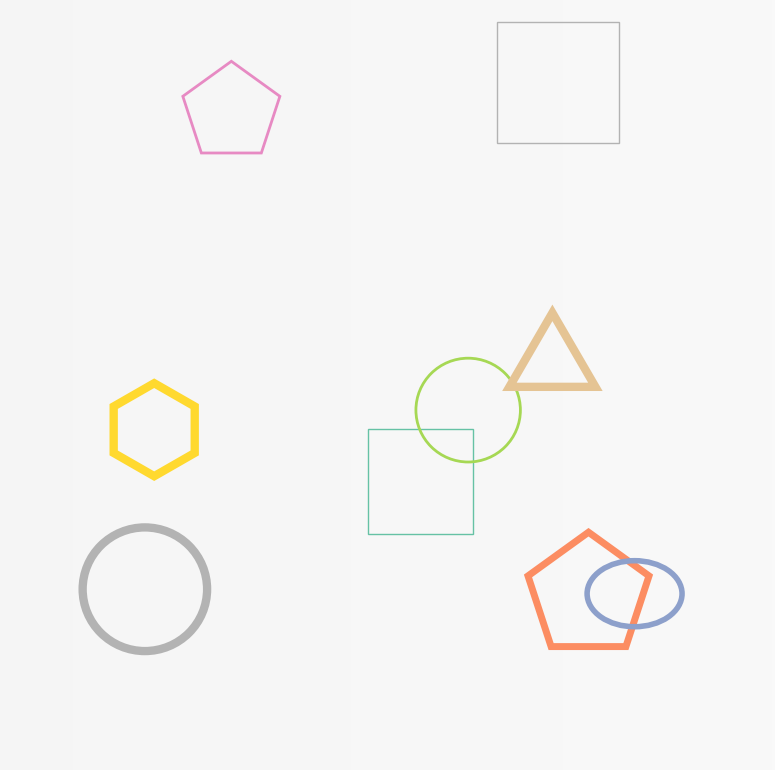[{"shape": "square", "thickness": 0.5, "radius": 0.34, "center": [0.543, 0.375]}, {"shape": "pentagon", "thickness": 2.5, "radius": 0.41, "center": [0.759, 0.227]}, {"shape": "oval", "thickness": 2, "radius": 0.31, "center": [0.819, 0.229]}, {"shape": "pentagon", "thickness": 1, "radius": 0.33, "center": [0.299, 0.855]}, {"shape": "circle", "thickness": 1, "radius": 0.34, "center": [0.604, 0.467]}, {"shape": "hexagon", "thickness": 3, "radius": 0.3, "center": [0.199, 0.442]}, {"shape": "triangle", "thickness": 3, "radius": 0.32, "center": [0.713, 0.53]}, {"shape": "square", "thickness": 0.5, "radius": 0.39, "center": [0.72, 0.893]}, {"shape": "circle", "thickness": 3, "radius": 0.4, "center": [0.187, 0.235]}]